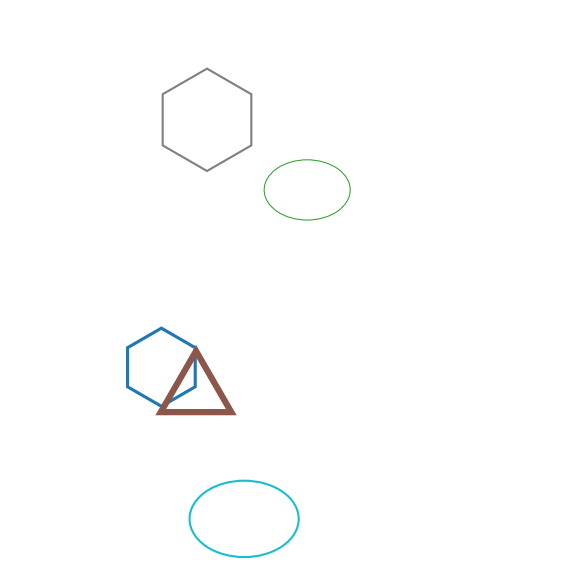[{"shape": "hexagon", "thickness": 1.5, "radius": 0.34, "center": [0.279, 0.363]}, {"shape": "oval", "thickness": 0.5, "radius": 0.37, "center": [0.532, 0.67]}, {"shape": "triangle", "thickness": 3, "radius": 0.35, "center": [0.339, 0.321]}, {"shape": "hexagon", "thickness": 1, "radius": 0.44, "center": [0.358, 0.792]}, {"shape": "oval", "thickness": 1, "radius": 0.47, "center": [0.423, 0.101]}]